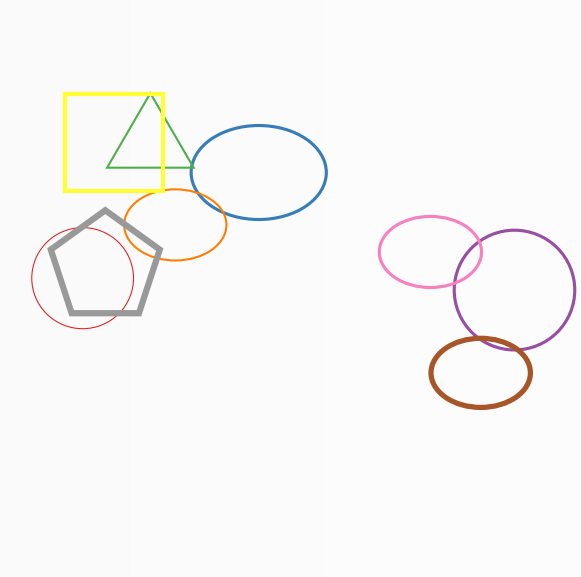[{"shape": "circle", "thickness": 0.5, "radius": 0.44, "center": [0.142, 0.517]}, {"shape": "oval", "thickness": 1.5, "radius": 0.58, "center": [0.445, 0.7]}, {"shape": "triangle", "thickness": 1, "radius": 0.43, "center": [0.259, 0.752]}, {"shape": "circle", "thickness": 1.5, "radius": 0.52, "center": [0.885, 0.497]}, {"shape": "oval", "thickness": 1, "radius": 0.44, "center": [0.302, 0.61]}, {"shape": "square", "thickness": 2, "radius": 0.42, "center": [0.196, 0.752]}, {"shape": "oval", "thickness": 2.5, "radius": 0.43, "center": [0.827, 0.353]}, {"shape": "oval", "thickness": 1.5, "radius": 0.44, "center": [0.741, 0.563]}, {"shape": "pentagon", "thickness": 3, "radius": 0.49, "center": [0.181, 0.536]}]